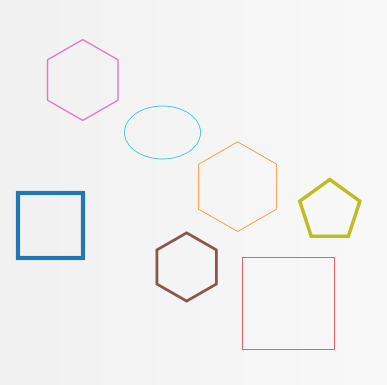[{"shape": "square", "thickness": 3, "radius": 0.42, "center": [0.13, 0.414]}, {"shape": "hexagon", "thickness": 0.5, "radius": 0.58, "center": [0.613, 0.515]}, {"shape": "square", "thickness": 0.5, "radius": 0.6, "center": [0.744, 0.214]}, {"shape": "hexagon", "thickness": 2, "radius": 0.44, "center": [0.482, 0.307]}, {"shape": "hexagon", "thickness": 1, "radius": 0.52, "center": [0.214, 0.792]}, {"shape": "pentagon", "thickness": 2.5, "radius": 0.41, "center": [0.851, 0.452]}, {"shape": "oval", "thickness": 0.5, "radius": 0.49, "center": [0.419, 0.656]}]